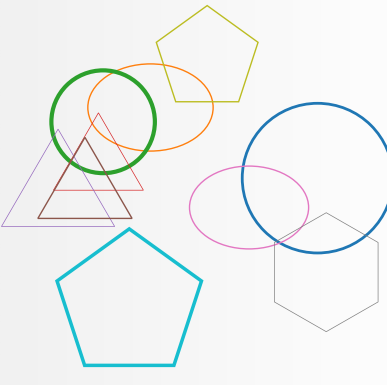[{"shape": "circle", "thickness": 2, "radius": 0.97, "center": [0.82, 0.537]}, {"shape": "oval", "thickness": 1, "radius": 0.81, "center": [0.388, 0.721]}, {"shape": "circle", "thickness": 3, "radius": 0.67, "center": [0.266, 0.684]}, {"shape": "triangle", "thickness": 0.5, "radius": 0.67, "center": [0.254, 0.573]}, {"shape": "triangle", "thickness": 0.5, "radius": 0.84, "center": [0.15, 0.496]}, {"shape": "triangle", "thickness": 1, "radius": 0.7, "center": [0.219, 0.503]}, {"shape": "oval", "thickness": 1, "radius": 0.77, "center": [0.643, 0.461]}, {"shape": "hexagon", "thickness": 0.5, "radius": 0.77, "center": [0.842, 0.293]}, {"shape": "pentagon", "thickness": 1, "radius": 0.69, "center": [0.535, 0.847]}, {"shape": "pentagon", "thickness": 2.5, "radius": 0.98, "center": [0.334, 0.209]}]